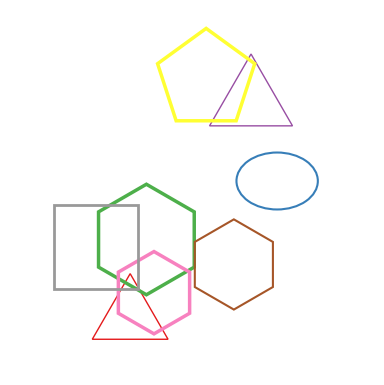[{"shape": "triangle", "thickness": 1, "radius": 0.57, "center": [0.338, 0.176]}, {"shape": "oval", "thickness": 1.5, "radius": 0.53, "center": [0.72, 0.53]}, {"shape": "hexagon", "thickness": 2.5, "radius": 0.72, "center": [0.38, 0.378]}, {"shape": "triangle", "thickness": 1, "radius": 0.62, "center": [0.652, 0.735]}, {"shape": "pentagon", "thickness": 2.5, "radius": 0.66, "center": [0.535, 0.794]}, {"shape": "hexagon", "thickness": 1.5, "radius": 0.59, "center": [0.607, 0.313]}, {"shape": "hexagon", "thickness": 2.5, "radius": 0.53, "center": [0.4, 0.24]}, {"shape": "square", "thickness": 2, "radius": 0.54, "center": [0.248, 0.358]}]